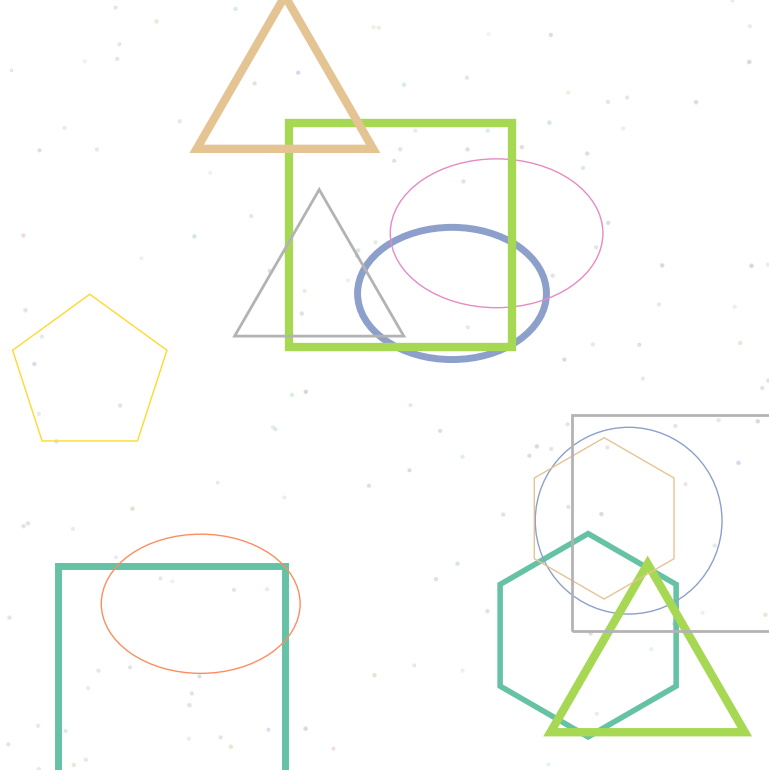[{"shape": "hexagon", "thickness": 2, "radius": 0.66, "center": [0.764, 0.175]}, {"shape": "square", "thickness": 2.5, "radius": 0.74, "center": [0.223, 0.117]}, {"shape": "oval", "thickness": 0.5, "radius": 0.65, "center": [0.261, 0.216]}, {"shape": "circle", "thickness": 0.5, "radius": 0.61, "center": [0.816, 0.324]}, {"shape": "oval", "thickness": 2.5, "radius": 0.61, "center": [0.587, 0.619]}, {"shape": "oval", "thickness": 0.5, "radius": 0.69, "center": [0.645, 0.697]}, {"shape": "triangle", "thickness": 3, "radius": 0.73, "center": [0.841, 0.122]}, {"shape": "square", "thickness": 3, "radius": 0.72, "center": [0.52, 0.695]}, {"shape": "pentagon", "thickness": 0.5, "radius": 0.53, "center": [0.117, 0.513]}, {"shape": "hexagon", "thickness": 0.5, "radius": 0.52, "center": [0.785, 0.327]}, {"shape": "triangle", "thickness": 3, "radius": 0.66, "center": [0.37, 0.873]}, {"shape": "triangle", "thickness": 1, "radius": 0.63, "center": [0.415, 0.627]}, {"shape": "square", "thickness": 1, "radius": 0.7, "center": [0.883, 0.32]}]